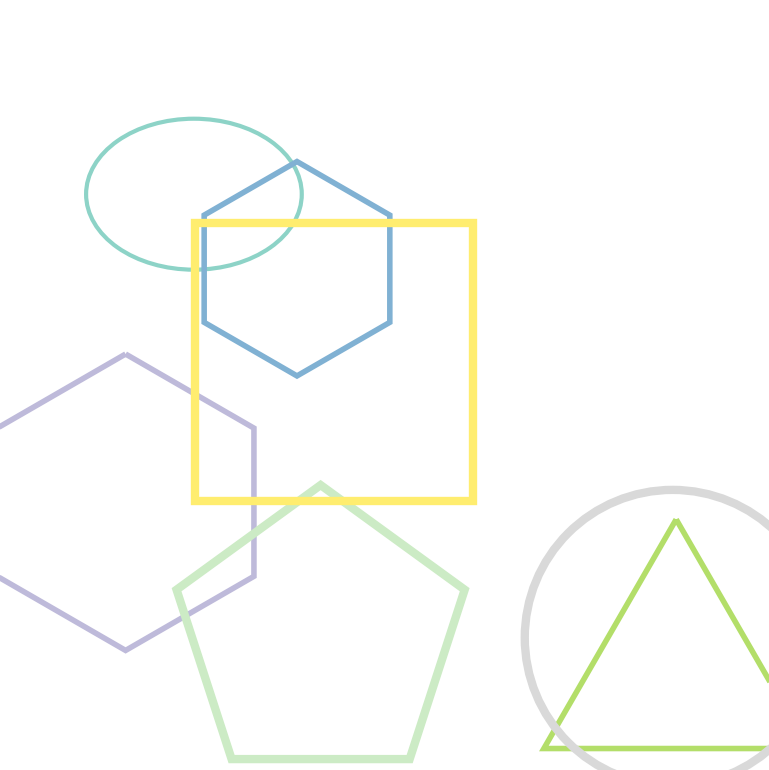[{"shape": "oval", "thickness": 1.5, "radius": 0.7, "center": [0.252, 0.748]}, {"shape": "hexagon", "thickness": 2, "radius": 0.96, "center": [0.163, 0.348]}, {"shape": "hexagon", "thickness": 2, "radius": 0.7, "center": [0.386, 0.651]}, {"shape": "triangle", "thickness": 2, "radius": 0.99, "center": [0.878, 0.127]}, {"shape": "circle", "thickness": 3, "radius": 0.96, "center": [0.874, 0.172]}, {"shape": "pentagon", "thickness": 3, "radius": 0.98, "center": [0.416, 0.173]}, {"shape": "square", "thickness": 3, "radius": 0.9, "center": [0.434, 0.53]}]